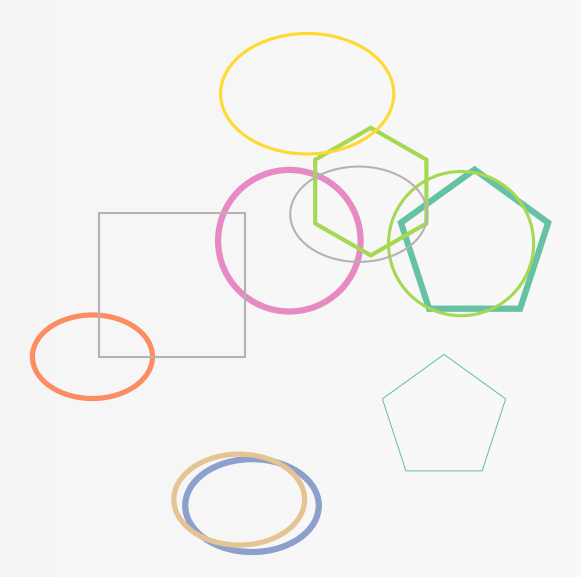[{"shape": "pentagon", "thickness": 3, "radius": 0.67, "center": [0.817, 0.572]}, {"shape": "pentagon", "thickness": 0.5, "radius": 0.56, "center": [0.764, 0.274]}, {"shape": "oval", "thickness": 2.5, "radius": 0.52, "center": [0.159, 0.381]}, {"shape": "oval", "thickness": 3, "radius": 0.57, "center": [0.434, 0.124]}, {"shape": "circle", "thickness": 3, "radius": 0.61, "center": [0.498, 0.582]}, {"shape": "hexagon", "thickness": 2, "radius": 0.55, "center": [0.638, 0.667]}, {"shape": "circle", "thickness": 1.5, "radius": 0.62, "center": [0.793, 0.577]}, {"shape": "oval", "thickness": 1.5, "radius": 0.75, "center": [0.529, 0.837]}, {"shape": "oval", "thickness": 2.5, "radius": 0.56, "center": [0.412, 0.134]}, {"shape": "oval", "thickness": 1, "radius": 0.59, "center": [0.617, 0.628]}, {"shape": "square", "thickness": 1, "radius": 0.62, "center": [0.296, 0.506]}]